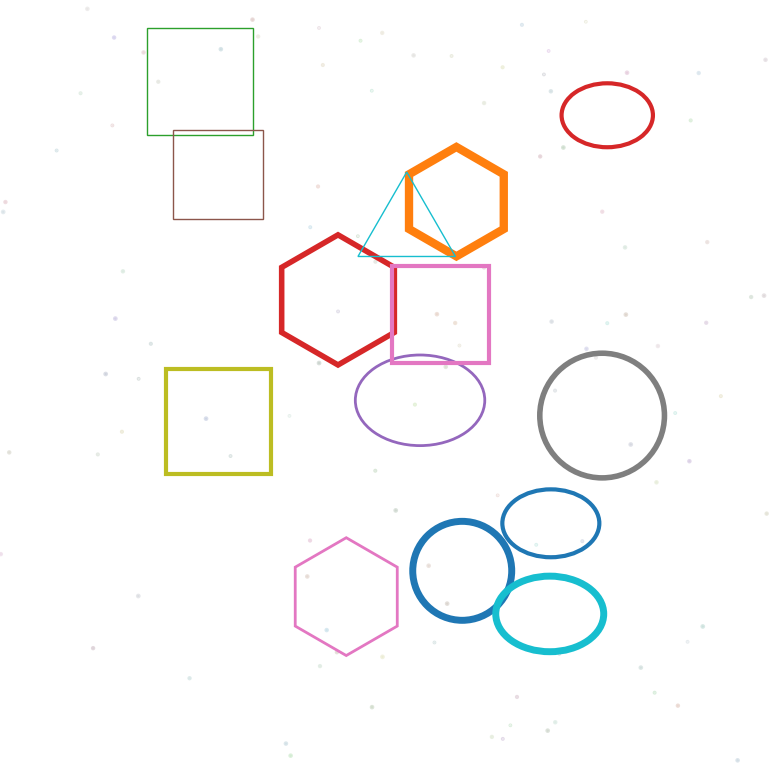[{"shape": "oval", "thickness": 1.5, "radius": 0.31, "center": [0.715, 0.32]}, {"shape": "circle", "thickness": 2.5, "radius": 0.32, "center": [0.6, 0.259]}, {"shape": "hexagon", "thickness": 3, "radius": 0.36, "center": [0.593, 0.738]}, {"shape": "square", "thickness": 0.5, "radius": 0.35, "center": [0.26, 0.894]}, {"shape": "hexagon", "thickness": 2, "radius": 0.42, "center": [0.439, 0.611]}, {"shape": "oval", "thickness": 1.5, "radius": 0.3, "center": [0.789, 0.85]}, {"shape": "oval", "thickness": 1, "radius": 0.42, "center": [0.546, 0.48]}, {"shape": "square", "thickness": 0.5, "radius": 0.29, "center": [0.283, 0.773]}, {"shape": "hexagon", "thickness": 1, "radius": 0.38, "center": [0.45, 0.225]}, {"shape": "square", "thickness": 1.5, "radius": 0.31, "center": [0.572, 0.592]}, {"shape": "circle", "thickness": 2, "radius": 0.4, "center": [0.782, 0.46]}, {"shape": "square", "thickness": 1.5, "radius": 0.34, "center": [0.283, 0.453]}, {"shape": "triangle", "thickness": 0.5, "radius": 0.37, "center": [0.528, 0.703]}, {"shape": "oval", "thickness": 2.5, "radius": 0.35, "center": [0.714, 0.203]}]